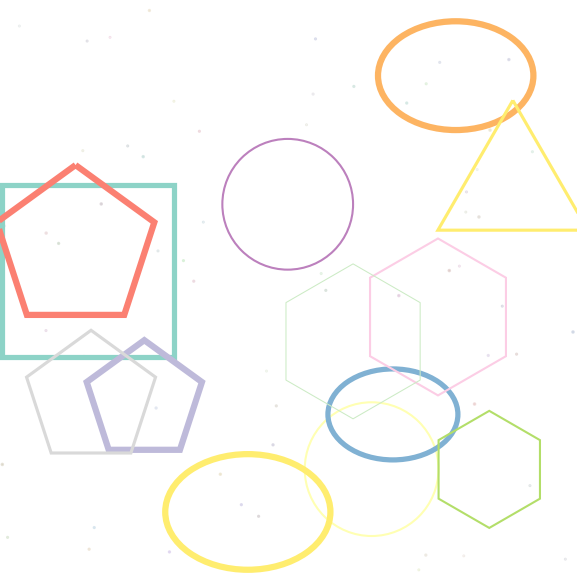[{"shape": "square", "thickness": 2.5, "radius": 0.74, "center": [0.152, 0.53]}, {"shape": "circle", "thickness": 1, "radius": 0.58, "center": [0.643, 0.187]}, {"shape": "pentagon", "thickness": 3, "radius": 0.52, "center": [0.25, 0.305]}, {"shape": "pentagon", "thickness": 3, "radius": 0.72, "center": [0.131, 0.57]}, {"shape": "oval", "thickness": 2.5, "radius": 0.56, "center": [0.68, 0.282]}, {"shape": "oval", "thickness": 3, "radius": 0.67, "center": [0.789, 0.868]}, {"shape": "hexagon", "thickness": 1, "radius": 0.51, "center": [0.847, 0.186]}, {"shape": "hexagon", "thickness": 1, "radius": 0.68, "center": [0.758, 0.45]}, {"shape": "pentagon", "thickness": 1.5, "radius": 0.59, "center": [0.158, 0.31]}, {"shape": "circle", "thickness": 1, "radius": 0.57, "center": [0.498, 0.645]}, {"shape": "hexagon", "thickness": 0.5, "radius": 0.67, "center": [0.611, 0.408]}, {"shape": "oval", "thickness": 3, "radius": 0.72, "center": [0.429, 0.113]}, {"shape": "triangle", "thickness": 1.5, "radius": 0.75, "center": [0.888, 0.675]}]